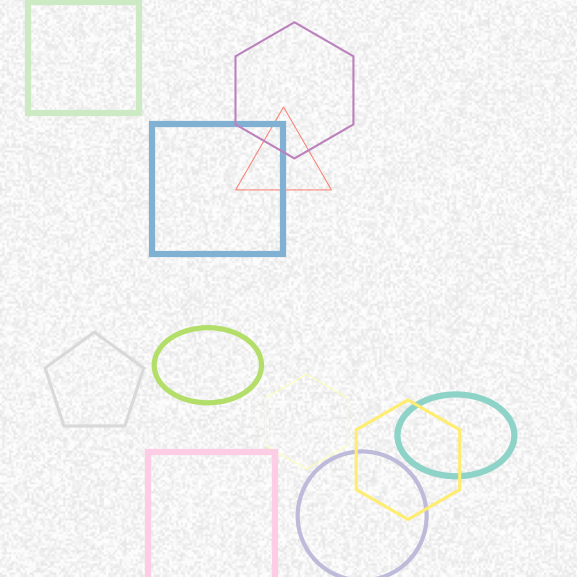[{"shape": "oval", "thickness": 3, "radius": 0.51, "center": [0.789, 0.245]}, {"shape": "hexagon", "thickness": 0.5, "radius": 0.41, "center": [0.531, 0.269]}, {"shape": "circle", "thickness": 2, "radius": 0.56, "center": [0.627, 0.106]}, {"shape": "triangle", "thickness": 0.5, "radius": 0.48, "center": [0.491, 0.718]}, {"shape": "square", "thickness": 3, "radius": 0.57, "center": [0.376, 0.672]}, {"shape": "oval", "thickness": 2.5, "radius": 0.46, "center": [0.36, 0.367]}, {"shape": "square", "thickness": 3, "radius": 0.55, "center": [0.367, 0.107]}, {"shape": "pentagon", "thickness": 1.5, "radius": 0.45, "center": [0.163, 0.334]}, {"shape": "hexagon", "thickness": 1, "radius": 0.59, "center": [0.51, 0.843]}, {"shape": "square", "thickness": 3, "radius": 0.48, "center": [0.145, 0.9]}, {"shape": "hexagon", "thickness": 1.5, "radius": 0.52, "center": [0.706, 0.203]}]